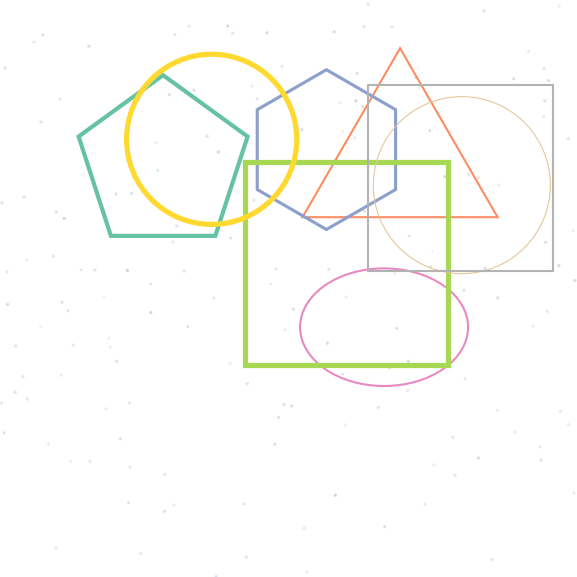[{"shape": "pentagon", "thickness": 2, "radius": 0.77, "center": [0.282, 0.715]}, {"shape": "triangle", "thickness": 1, "radius": 0.98, "center": [0.693, 0.721]}, {"shape": "hexagon", "thickness": 1.5, "radius": 0.69, "center": [0.565, 0.74]}, {"shape": "oval", "thickness": 1, "radius": 0.73, "center": [0.665, 0.433]}, {"shape": "square", "thickness": 2.5, "radius": 0.88, "center": [0.6, 0.543]}, {"shape": "circle", "thickness": 2.5, "radius": 0.74, "center": [0.367, 0.758]}, {"shape": "circle", "thickness": 0.5, "radius": 0.77, "center": [0.8, 0.679]}, {"shape": "square", "thickness": 1, "radius": 0.8, "center": [0.797, 0.691]}]